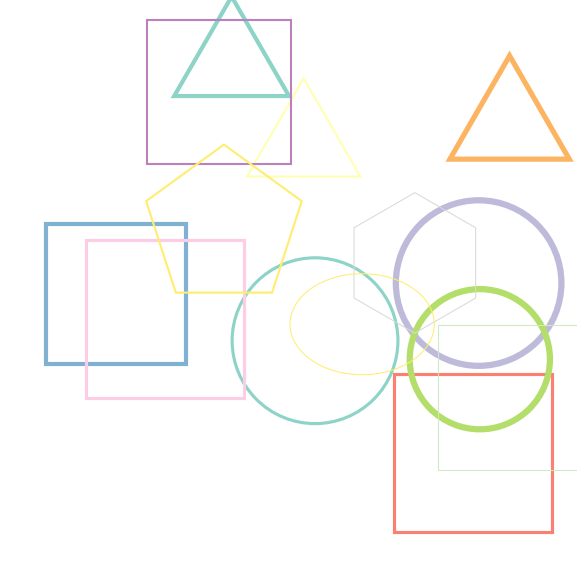[{"shape": "triangle", "thickness": 2, "radius": 0.57, "center": [0.401, 0.89]}, {"shape": "circle", "thickness": 1.5, "radius": 0.72, "center": [0.546, 0.409]}, {"shape": "triangle", "thickness": 1, "radius": 0.57, "center": [0.526, 0.75]}, {"shape": "circle", "thickness": 3, "radius": 0.72, "center": [0.829, 0.509]}, {"shape": "square", "thickness": 1.5, "radius": 0.68, "center": [0.819, 0.215]}, {"shape": "square", "thickness": 2, "radius": 0.61, "center": [0.201, 0.491]}, {"shape": "triangle", "thickness": 2.5, "radius": 0.6, "center": [0.882, 0.783]}, {"shape": "circle", "thickness": 3, "radius": 0.61, "center": [0.831, 0.377]}, {"shape": "square", "thickness": 1.5, "radius": 0.68, "center": [0.287, 0.447]}, {"shape": "hexagon", "thickness": 0.5, "radius": 0.61, "center": [0.718, 0.544]}, {"shape": "square", "thickness": 1, "radius": 0.62, "center": [0.379, 0.84]}, {"shape": "square", "thickness": 0.5, "radius": 0.63, "center": [0.885, 0.311]}, {"shape": "oval", "thickness": 0.5, "radius": 0.62, "center": [0.627, 0.438]}, {"shape": "pentagon", "thickness": 1, "radius": 0.71, "center": [0.388, 0.607]}]